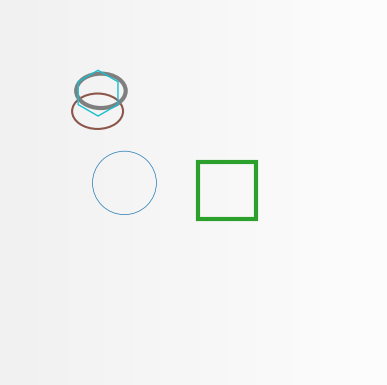[{"shape": "circle", "thickness": 0.5, "radius": 0.41, "center": [0.321, 0.525]}, {"shape": "square", "thickness": 3, "radius": 0.37, "center": [0.585, 0.505]}, {"shape": "oval", "thickness": 1.5, "radius": 0.33, "center": [0.252, 0.711]}, {"shape": "oval", "thickness": 3, "radius": 0.32, "center": [0.261, 0.764]}, {"shape": "hexagon", "thickness": 1, "radius": 0.3, "center": [0.253, 0.758]}]